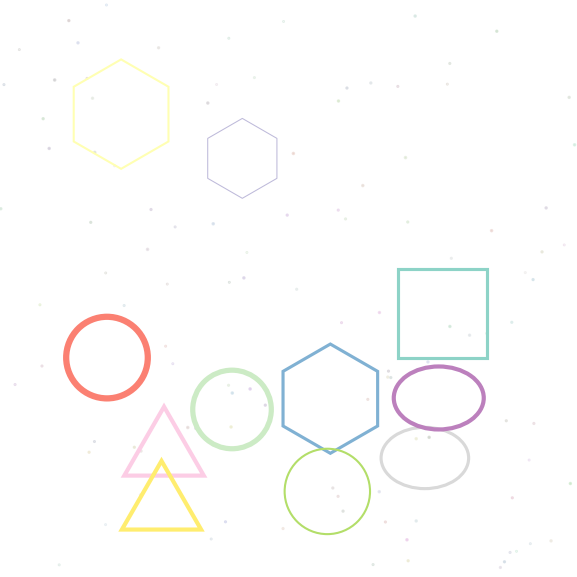[{"shape": "square", "thickness": 1.5, "radius": 0.39, "center": [0.766, 0.456]}, {"shape": "hexagon", "thickness": 1, "radius": 0.47, "center": [0.21, 0.802]}, {"shape": "hexagon", "thickness": 0.5, "radius": 0.35, "center": [0.42, 0.725]}, {"shape": "circle", "thickness": 3, "radius": 0.35, "center": [0.185, 0.38]}, {"shape": "hexagon", "thickness": 1.5, "radius": 0.47, "center": [0.572, 0.309]}, {"shape": "circle", "thickness": 1, "radius": 0.37, "center": [0.567, 0.148]}, {"shape": "triangle", "thickness": 2, "radius": 0.4, "center": [0.284, 0.215]}, {"shape": "oval", "thickness": 1.5, "radius": 0.38, "center": [0.736, 0.206]}, {"shape": "oval", "thickness": 2, "radius": 0.39, "center": [0.76, 0.31]}, {"shape": "circle", "thickness": 2.5, "radius": 0.34, "center": [0.402, 0.29]}, {"shape": "triangle", "thickness": 2, "radius": 0.4, "center": [0.28, 0.122]}]